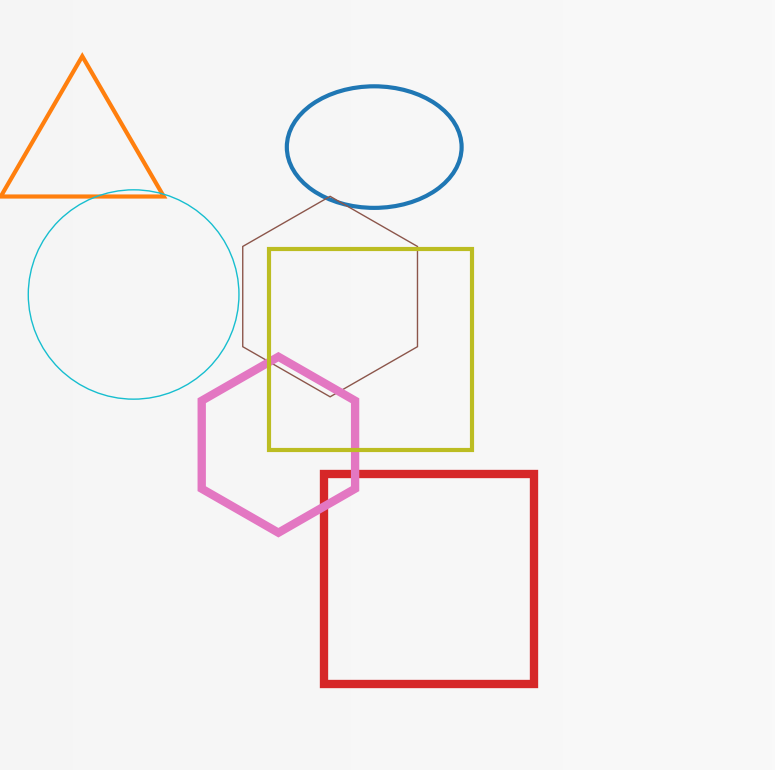[{"shape": "oval", "thickness": 1.5, "radius": 0.56, "center": [0.483, 0.809]}, {"shape": "triangle", "thickness": 1.5, "radius": 0.61, "center": [0.106, 0.806]}, {"shape": "square", "thickness": 3, "radius": 0.68, "center": [0.554, 0.248]}, {"shape": "hexagon", "thickness": 0.5, "radius": 0.65, "center": [0.426, 0.615]}, {"shape": "hexagon", "thickness": 3, "radius": 0.57, "center": [0.359, 0.422]}, {"shape": "square", "thickness": 1.5, "radius": 0.65, "center": [0.478, 0.546]}, {"shape": "circle", "thickness": 0.5, "radius": 0.68, "center": [0.172, 0.618]}]